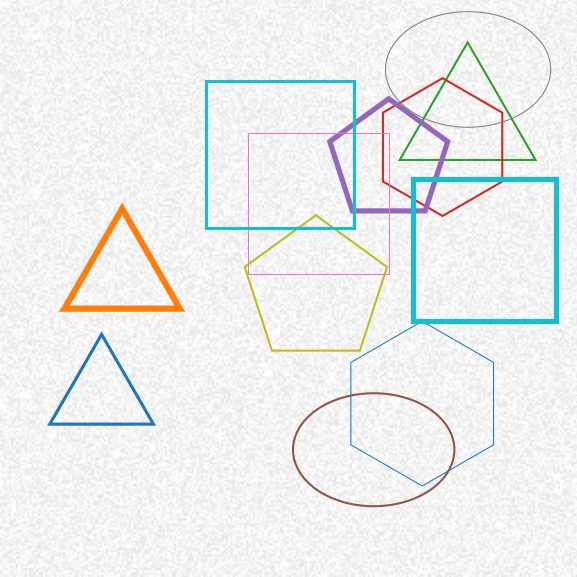[{"shape": "triangle", "thickness": 1.5, "radius": 0.52, "center": [0.176, 0.316]}, {"shape": "hexagon", "thickness": 0.5, "radius": 0.71, "center": [0.731, 0.3]}, {"shape": "triangle", "thickness": 3, "radius": 0.58, "center": [0.212, 0.522]}, {"shape": "triangle", "thickness": 1, "radius": 0.68, "center": [0.81, 0.79]}, {"shape": "hexagon", "thickness": 1, "radius": 0.6, "center": [0.766, 0.744]}, {"shape": "pentagon", "thickness": 2.5, "radius": 0.54, "center": [0.673, 0.721]}, {"shape": "oval", "thickness": 1, "radius": 0.7, "center": [0.647, 0.22]}, {"shape": "square", "thickness": 0.5, "radius": 0.61, "center": [0.552, 0.647]}, {"shape": "oval", "thickness": 0.5, "radius": 0.72, "center": [0.811, 0.879]}, {"shape": "pentagon", "thickness": 1, "radius": 0.65, "center": [0.547, 0.497]}, {"shape": "square", "thickness": 2.5, "radius": 0.62, "center": [0.839, 0.566]}, {"shape": "square", "thickness": 1.5, "radius": 0.64, "center": [0.485, 0.732]}]